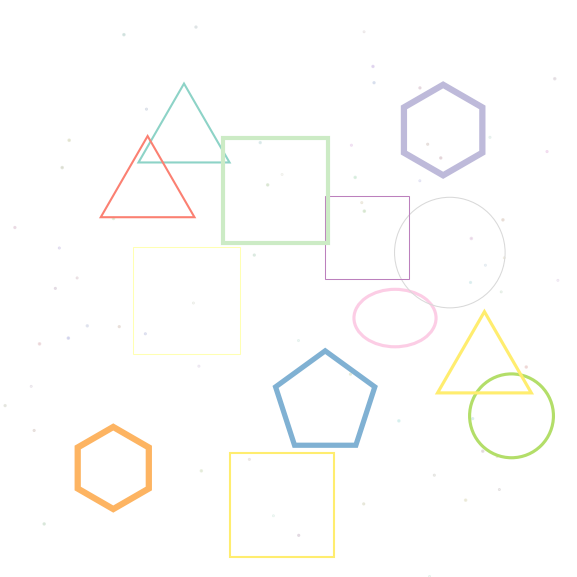[{"shape": "triangle", "thickness": 1, "radius": 0.46, "center": [0.319, 0.763]}, {"shape": "square", "thickness": 0.5, "radius": 0.46, "center": [0.322, 0.478]}, {"shape": "hexagon", "thickness": 3, "radius": 0.39, "center": [0.767, 0.774]}, {"shape": "triangle", "thickness": 1, "radius": 0.47, "center": [0.256, 0.67]}, {"shape": "pentagon", "thickness": 2.5, "radius": 0.45, "center": [0.563, 0.301]}, {"shape": "hexagon", "thickness": 3, "radius": 0.36, "center": [0.196, 0.189]}, {"shape": "circle", "thickness": 1.5, "radius": 0.36, "center": [0.886, 0.279]}, {"shape": "oval", "thickness": 1.5, "radius": 0.36, "center": [0.684, 0.448]}, {"shape": "circle", "thickness": 0.5, "radius": 0.48, "center": [0.779, 0.562]}, {"shape": "square", "thickness": 0.5, "radius": 0.36, "center": [0.636, 0.588]}, {"shape": "square", "thickness": 2, "radius": 0.45, "center": [0.477, 0.669]}, {"shape": "square", "thickness": 1, "radius": 0.45, "center": [0.489, 0.125]}, {"shape": "triangle", "thickness": 1.5, "radius": 0.47, "center": [0.839, 0.366]}]